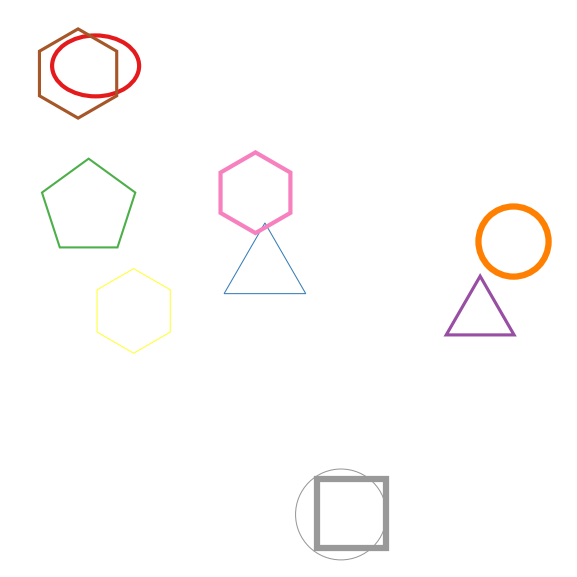[{"shape": "oval", "thickness": 2, "radius": 0.38, "center": [0.166, 0.885]}, {"shape": "triangle", "thickness": 0.5, "radius": 0.41, "center": [0.459, 0.531]}, {"shape": "pentagon", "thickness": 1, "radius": 0.42, "center": [0.153, 0.639]}, {"shape": "triangle", "thickness": 1.5, "radius": 0.34, "center": [0.831, 0.453]}, {"shape": "circle", "thickness": 3, "radius": 0.3, "center": [0.889, 0.581]}, {"shape": "hexagon", "thickness": 0.5, "radius": 0.37, "center": [0.231, 0.461]}, {"shape": "hexagon", "thickness": 1.5, "radius": 0.39, "center": [0.135, 0.872]}, {"shape": "hexagon", "thickness": 2, "radius": 0.35, "center": [0.442, 0.665]}, {"shape": "square", "thickness": 3, "radius": 0.3, "center": [0.609, 0.11]}, {"shape": "circle", "thickness": 0.5, "radius": 0.39, "center": [0.59, 0.108]}]